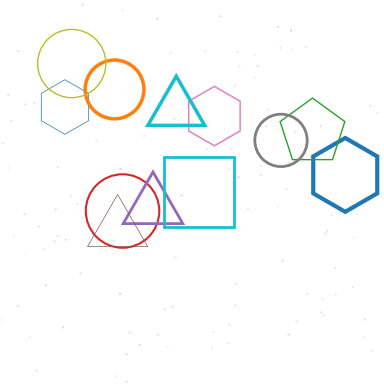[{"shape": "hexagon", "thickness": 3, "radius": 0.48, "center": [0.897, 0.546]}, {"shape": "hexagon", "thickness": 0.5, "radius": 0.35, "center": [0.169, 0.722]}, {"shape": "circle", "thickness": 2.5, "radius": 0.38, "center": [0.298, 0.768]}, {"shape": "pentagon", "thickness": 1, "radius": 0.44, "center": [0.812, 0.657]}, {"shape": "circle", "thickness": 1.5, "radius": 0.48, "center": [0.318, 0.452]}, {"shape": "triangle", "thickness": 2, "radius": 0.45, "center": [0.397, 0.464]}, {"shape": "triangle", "thickness": 0.5, "radius": 0.45, "center": [0.306, 0.405]}, {"shape": "hexagon", "thickness": 1, "radius": 0.39, "center": [0.557, 0.698]}, {"shape": "circle", "thickness": 2, "radius": 0.34, "center": [0.73, 0.635]}, {"shape": "circle", "thickness": 1, "radius": 0.44, "center": [0.186, 0.835]}, {"shape": "square", "thickness": 2, "radius": 0.45, "center": [0.517, 0.502]}, {"shape": "triangle", "thickness": 2.5, "radius": 0.43, "center": [0.458, 0.717]}]